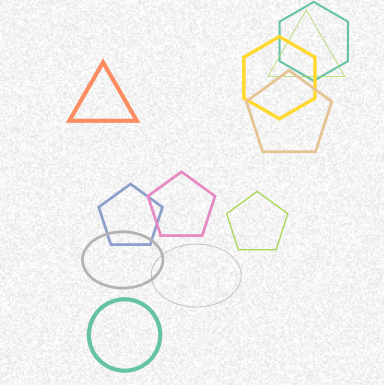[{"shape": "hexagon", "thickness": 1.5, "radius": 0.51, "center": [0.815, 0.893]}, {"shape": "circle", "thickness": 3, "radius": 0.46, "center": [0.324, 0.13]}, {"shape": "triangle", "thickness": 3, "radius": 0.51, "center": [0.268, 0.737]}, {"shape": "pentagon", "thickness": 2, "radius": 0.43, "center": [0.339, 0.435]}, {"shape": "pentagon", "thickness": 2, "radius": 0.46, "center": [0.471, 0.462]}, {"shape": "triangle", "thickness": 0.5, "radius": 0.58, "center": [0.796, 0.859]}, {"shape": "pentagon", "thickness": 1, "radius": 0.42, "center": [0.668, 0.419]}, {"shape": "hexagon", "thickness": 2.5, "radius": 0.53, "center": [0.726, 0.798]}, {"shape": "pentagon", "thickness": 2, "radius": 0.58, "center": [0.751, 0.7]}, {"shape": "oval", "thickness": 2, "radius": 0.52, "center": [0.319, 0.325]}, {"shape": "oval", "thickness": 0.5, "radius": 0.58, "center": [0.51, 0.284]}]